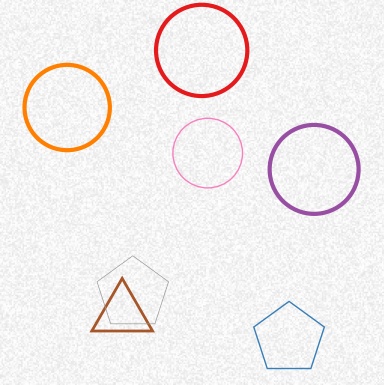[{"shape": "circle", "thickness": 3, "radius": 0.59, "center": [0.524, 0.869]}, {"shape": "pentagon", "thickness": 1, "radius": 0.48, "center": [0.751, 0.121]}, {"shape": "circle", "thickness": 3, "radius": 0.58, "center": [0.816, 0.56]}, {"shape": "circle", "thickness": 3, "radius": 0.55, "center": [0.174, 0.721]}, {"shape": "triangle", "thickness": 2, "radius": 0.46, "center": [0.317, 0.186]}, {"shape": "circle", "thickness": 1, "radius": 0.45, "center": [0.54, 0.602]}, {"shape": "pentagon", "thickness": 0.5, "radius": 0.49, "center": [0.345, 0.238]}]